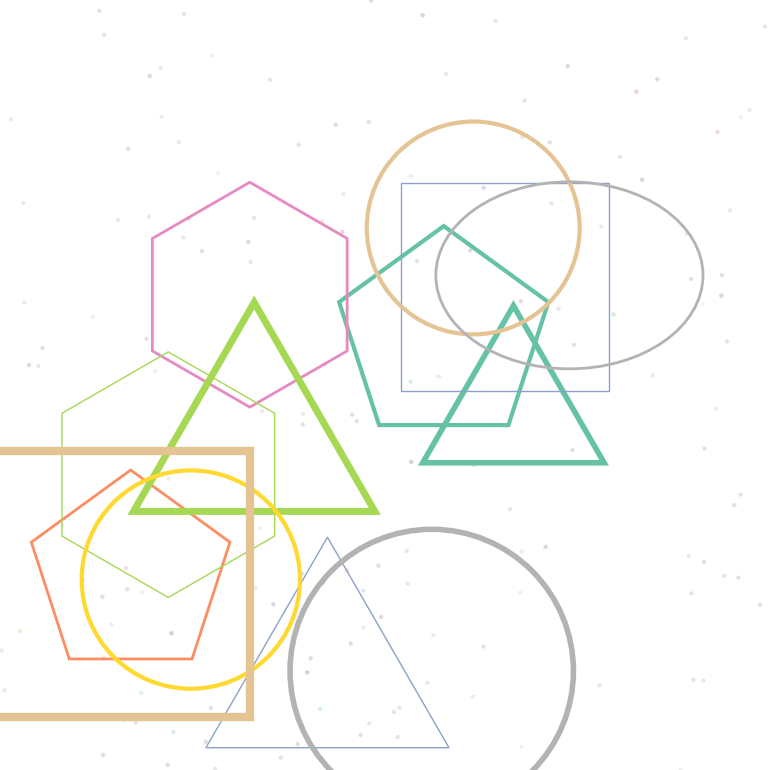[{"shape": "pentagon", "thickness": 1.5, "radius": 0.71, "center": [0.576, 0.564]}, {"shape": "triangle", "thickness": 2, "radius": 0.68, "center": [0.667, 0.467]}, {"shape": "pentagon", "thickness": 1, "radius": 0.68, "center": [0.17, 0.254]}, {"shape": "square", "thickness": 0.5, "radius": 0.68, "center": [0.656, 0.627]}, {"shape": "triangle", "thickness": 0.5, "radius": 0.91, "center": [0.425, 0.12]}, {"shape": "hexagon", "thickness": 1, "radius": 0.73, "center": [0.324, 0.617]}, {"shape": "hexagon", "thickness": 0.5, "radius": 0.8, "center": [0.219, 0.384]}, {"shape": "triangle", "thickness": 2.5, "radius": 0.9, "center": [0.33, 0.426]}, {"shape": "circle", "thickness": 1.5, "radius": 0.71, "center": [0.248, 0.247]}, {"shape": "square", "thickness": 3, "radius": 0.86, "center": [0.153, 0.242]}, {"shape": "circle", "thickness": 1.5, "radius": 0.69, "center": [0.615, 0.704]}, {"shape": "circle", "thickness": 2, "radius": 0.92, "center": [0.561, 0.129]}, {"shape": "oval", "thickness": 1, "radius": 0.87, "center": [0.74, 0.642]}]